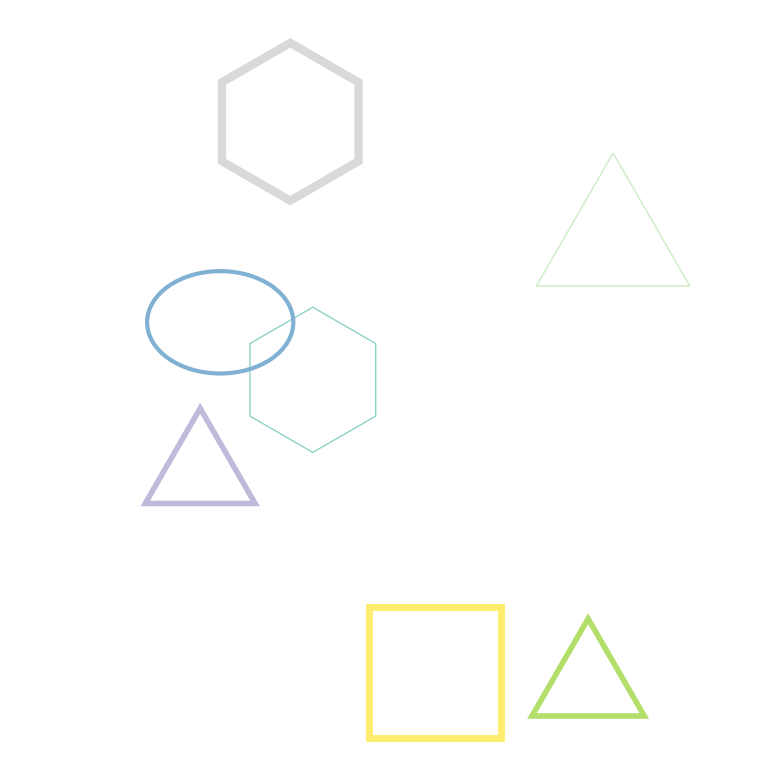[{"shape": "hexagon", "thickness": 0.5, "radius": 0.47, "center": [0.406, 0.507]}, {"shape": "triangle", "thickness": 2, "radius": 0.41, "center": [0.26, 0.387]}, {"shape": "oval", "thickness": 1.5, "radius": 0.47, "center": [0.286, 0.581]}, {"shape": "triangle", "thickness": 2, "radius": 0.42, "center": [0.764, 0.112]}, {"shape": "hexagon", "thickness": 3, "radius": 0.51, "center": [0.377, 0.842]}, {"shape": "triangle", "thickness": 0.5, "radius": 0.58, "center": [0.796, 0.686]}, {"shape": "square", "thickness": 2.5, "radius": 0.43, "center": [0.565, 0.127]}]